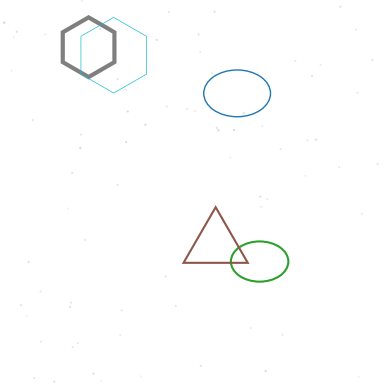[{"shape": "oval", "thickness": 1, "radius": 0.43, "center": [0.616, 0.758]}, {"shape": "oval", "thickness": 1.5, "radius": 0.37, "center": [0.674, 0.321]}, {"shape": "triangle", "thickness": 1.5, "radius": 0.48, "center": [0.56, 0.365]}, {"shape": "hexagon", "thickness": 3, "radius": 0.39, "center": [0.23, 0.877]}, {"shape": "hexagon", "thickness": 0.5, "radius": 0.49, "center": [0.295, 0.857]}]